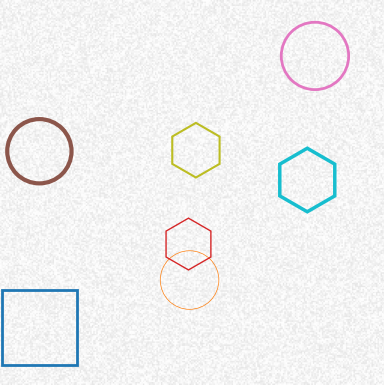[{"shape": "square", "thickness": 2, "radius": 0.48, "center": [0.103, 0.15]}, {"shape": "circle", "thickness": 0.5, "radius": 0.38, "center": [0.492, 0.273]}, {"shape": "hexagon", "thickness": 1, "radius": 0.34, "center": [0.49, 0.366]}, {"shape": "circle", "thickness": 3, "radius": 0.42, "center": [0.102, 0.607]}, {"shape": "circle", "thickness": 2, "radius": 0.44, "center": [0.818, 0.855]}, {"shape": "hexagon", "thickness": 1.5, "radius": 0.35, "center": [0.509, 0.61]}, {"shape": "hexagon", "thickness": 2.5, "radius": 0.41, "center": [0.798, 0.532]}]